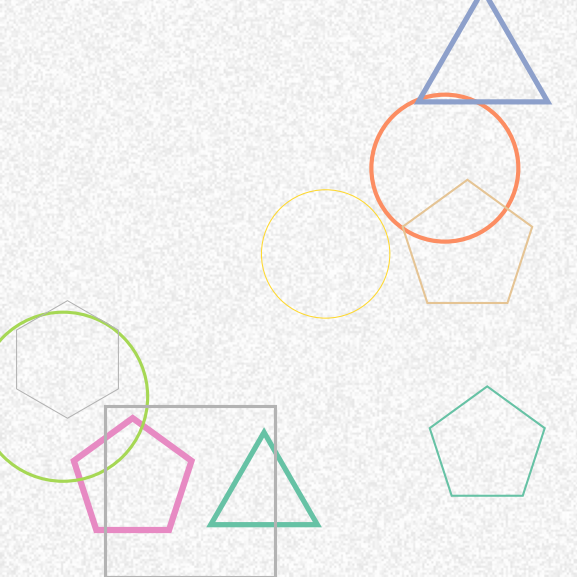[{"shape": "pentagon", "thickness": 1, "radius": 0.52, "center": [0.844, 0.225]}, {"shape": "triangle", "thickness": 2.5, "radius": 0.53, "center": [0.457, 0.144]}, {"shape": "circle", "thickness": 2, "radius": 0.64, "center": [0.77, 0.708]}, {"shape": "triangle", "thickness": 2.5, "radius": 0.65, "center": [0.836, 0.887]}, {"shape": "pentagon", "thickness": 3, "radius": 0.54, "center": [0.23, 0.168]}, {"shape": "circle", "thickness": 1.5, "radius": 0.73, "center": [0.109, 0.312]}, {"shape": "circle", "thickness": 0.5, "radius": 0.56, "center": [0.564, 0.559]}, {"shape": "pentagon", "thickness": 1, "radius": 0.59, "center": [0.809, 0.57]}, {"shape": "hexagon", "thickness": 0.5, "radius": 0.51, "center": [0.117, 0.377]}, {"shape": "square", "thickness": 1.5, "radius": 0.74, "center": [0.328, 0.148]}]